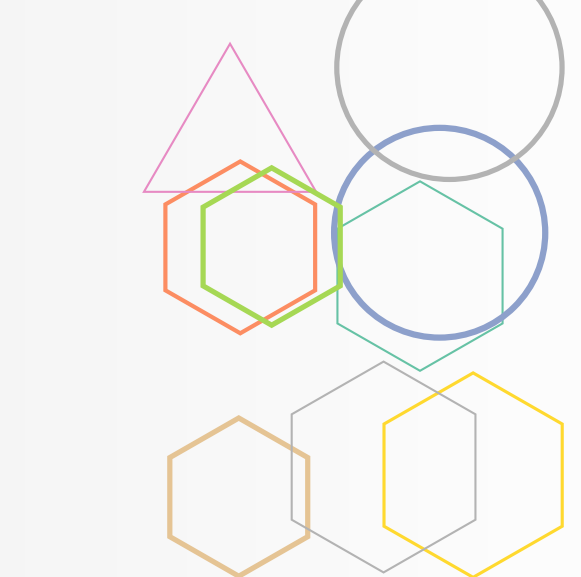[{"shape": "hexagon", "thickness": 1, "radius": 0.82, "center": [0.723, 0.521]}, {"shape": "hexagon", "thickness": 2, "radius": 0.74, "center": [0.413, 0.571]}, {"shape": "circle", "thickness": 3, "radius": 0.91, "center": [0.756, 0.596]}, {"shape": "triangle", "thickness": 1, "radius": 0.86, "center": [0.396, 0.752]}, {"shape": "hexagon", "thickness": 2.5, "radius": 0.68, "center": [0.467, 0.572]}, {"shape": "hexagon", "thickness": 1.5, "radius": 0.89, "center": [0.814, 0.176]}, {"shape": "hexagon", "thickness": 2.5, "radius": 0.68, "center": [0.411, 0.138]}, {"shape": "hexagon", "thickness": 1, "radius": 0.91, "center": [0.66, 0.19]}, {"shape": "circle", "thickness": 2.5, "radius": 0.97, "center": [0.773, 0.882]}]